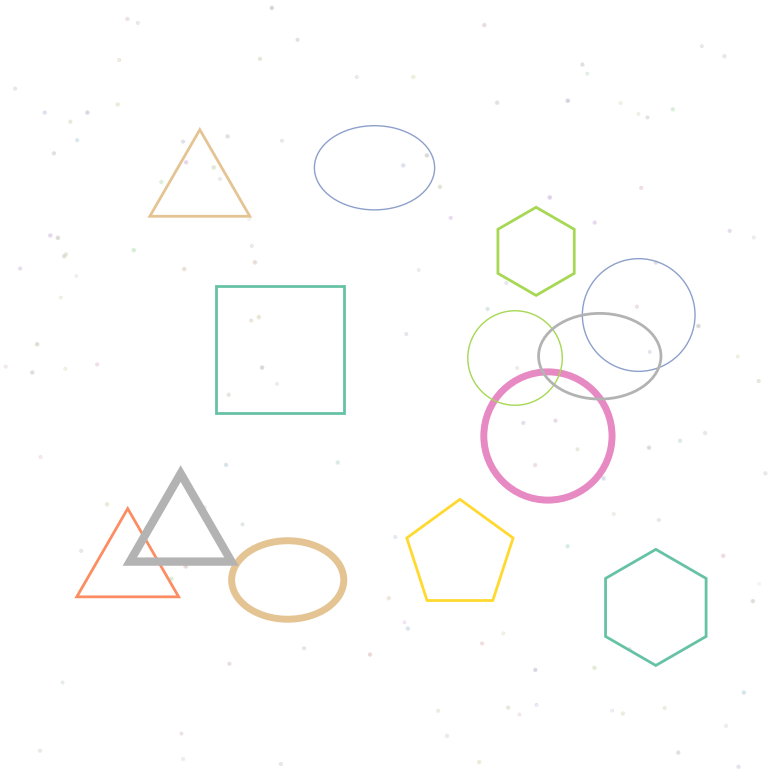[{"shape": "hexagon", "thickness": 1, "radius": 0.38, "center": [0.852, 0.211]}, {"shape": "square", "thickness": 1, "radius": 0.42, "center": [0.363, 0.546]}, {"shape": "triangle", "thickness": 1, "radius": 0.38, "center": [0.166, 0.263]}, {"shape": "oval", "thickness": 0.5, "radius": 0.39, "center": [0.486, 0.782]}, {"shape": "circle", "thickness": 0.5, "radius": 0.37, "center": [0.829, 0.591]}, {"shape": "circle", "thickness": 2.5, "radius": 0.42, "center": [0.712, 0.434]}, {"shape": "hexagon", "thickness": 1, "radius": 0.29, "center": [0.696, 0.674]}, {"shape": "circle", "thickness": 0.5, "radius": 0.31, "center": [0.669, 0.535]}, {"shape": "pentagon", "thickness": 1, "radius": 0.36, "center": [0.597, 0.279]}, {"shape": "triangle", "thickness": 1, "radius": 0.37, "center": [0.26, 0.757]}, {"shape": "oval", "thickness": 2.5, "radius": 0.36, "center": [0.374, 0.247]}, {"shape": "triangle", "thickness": 3, "radius": 0.38, "center": [0.235, 0.309]}, {"shape": "oval", "thickness": 1, "radius": 0.4, "center": [0.779, 0.537]}]